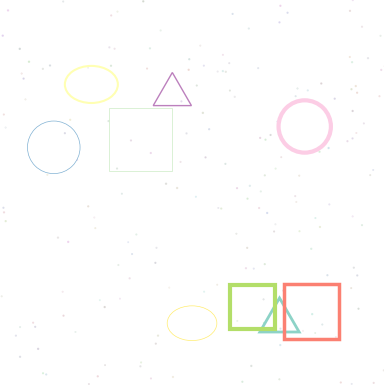[{"shape": "triangle", "thickness": 2, "radius": 0.29, "center": [0.726, 0.167]}, {"shape": "oval", "thickness": 1.5, "radius": 0.34, "center": [0.237, 0.781]}, {"shape": "square", "thickness": 2.5, "radius": 0.36, "center": [0.81, 0.19]}, {"shape": "circle", "thickness": 0.5, "radius": 0.34, "center": [0.14, 0.617]}, {"shape": "square", "thickness": 3, "radius": 0.29, "center": [0.656, 0.203]}, {"shape": "circle", "thickness": 3, "radius": 0.34, "center": [0.791, 0.671]}, {"shape": "triangle", "thickness": 1, "radius": 0.29, "center": [0.448, 0.754]}, {"shape": "square", "thickness": 0.5, "radius": 0.41, "center": [0.366, 0.638]}, {"shape": "oval", "thickness": 0.5, "radius": 0.32, "center": [0.499, 0.16]}]